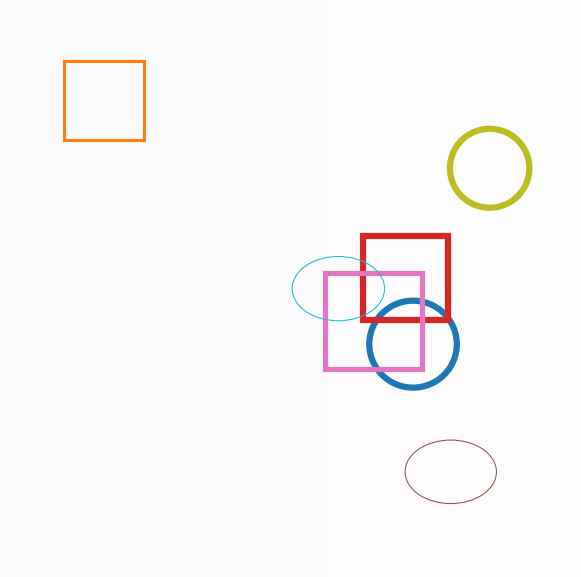[{"shape": "circle", "thickness": 3, "radius": 0.38, "center": [0.711, 0.403]}, {"shape": "square", "thickness": 1.5, "radius": 0.34, "center": [0.179, 0.825]}, {"shape": "square", "thickness": 3, "radius": 0.37, "center": [0.697, 0.518]}, {"shape": "oval", "thickness": 0.5, "radius": 0.39, "center": [0.776, 0.182]}, {"shape": "square", "thickness": 2.5, "radius": 0.41, "center": [0.642, 0.444]}, {"shape": "circle", "thickness": 3, "radius": 0.34, "center": [0.842, 0.708]}, {"shape": "oval", "thickness": 0.5, "radius": 0.4, "center": [0.582, 0.499]}]